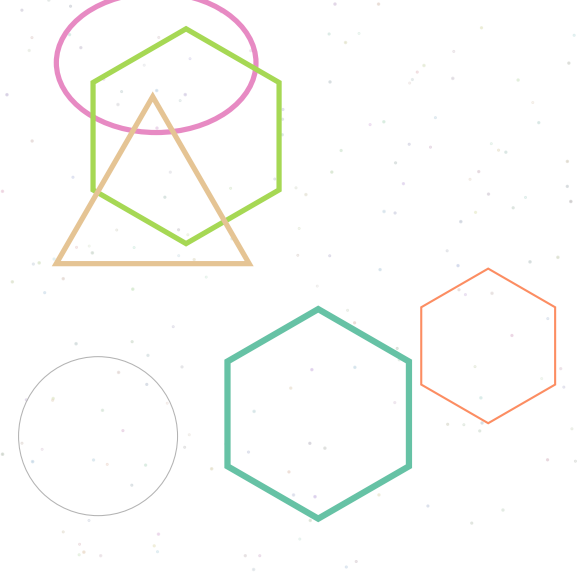[{"shape": "hexagon", "thickness": 3, "radius": 0.91, "center": [0.551, 0.282]}, {"shape": "hexagon", "thickness": 1, "radius": 0.67, "center": [0.845, 0.4]}, {"shape": "oval", "thickness": 2.5, "radius": 0.86, "center": [0.27, 0.891]}, {"shape": "hexagon", "thickness": 2.5, "radius": 0.93, "center": [0.322, 0.763]}, {"shape": "triangle", "thickness": 2.5, "radius": 0.96, "center": [0.264, 0.639]}, {"shape": "circle", "thickness": 0.5, "radius": 0.69, "center": [0.17, 0.244]}]